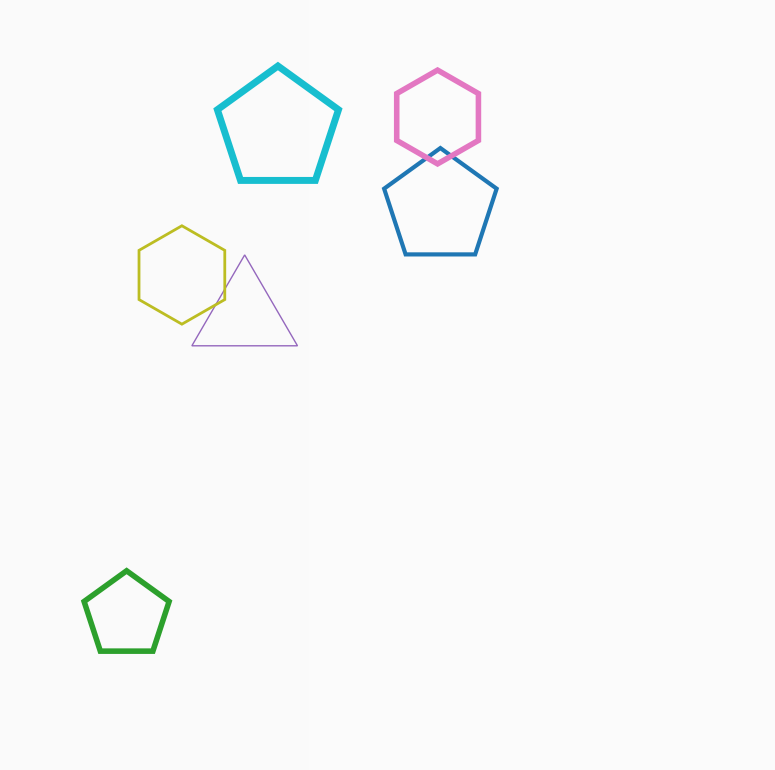[{"shape": "pentagon", "thickness": 1.5, "radius": 0.38, "center": [0.568, 0.731]}, {"shape": "pentagon", "thickness": 2, "radius": 0.29, "center": [0.163, 0.201]}, {"shape": "triangle", "thickness": 0.5, "radius": 0.39, "center": [0.316, 0.59]}, {"shape": "hexagon", "thickness": 2, "radius": 0.3, "center": [0.565, 0.848]}, {"shape": "hexagon", "thickness": 1, "radius": 0.32, "center": [0.235, 0.643]}, {"shape": "pentagon", "thickness": 2.5, "radius": 0.41, "center": [0.359, 0.832]}]